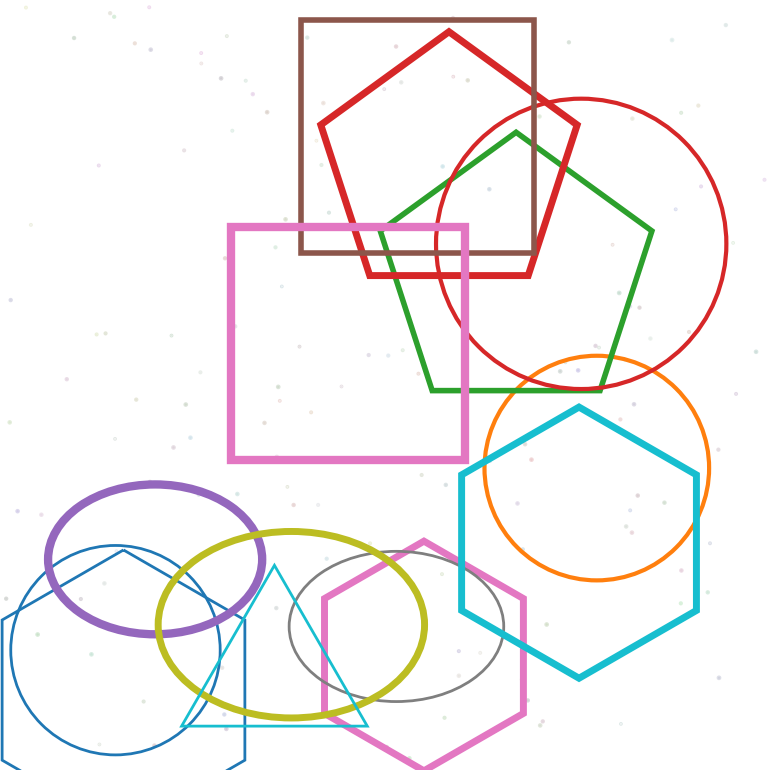[{"shape": "hexagon", "thickness": 1, "radius": 0.91, "center": [0.16, 0.104]}, {"shape": "circle", "thickness": 1, "radius": 0.68, "center": [0.15, 0.156]}, {"shape": "circle", "thickness": 1.5, "radius": 0.73, "center": [0.775, 0.392]}, {"shape": "pentagon", "thickness": 2, "radius": 0.93, "center": [0.67, 0.643]}, {"shape": "pentagon", "thickness": 2.5, "radius": 0.88, "center": [0.583, 0.784]}, {"shape": "circle", "thickness": 1.5, "radius": 0.94, "center": [0.755, 0.683]}, {"shape": "oval", "thickness": 3, "radius": 0.7, "center": [0.201, 0.274]}, {"shape": "square", "thickness": 2, "radius": 0.76, "center": [0.542, 0.822]}, {"shape": "hexagon", "thickness": 2.5, "radius": 0.75, "center": [0.551, 0.148]}, {"shape": "square", "thickness": 3, "radius": 0.76, "center": [0.452, 0.554]}, {"shape": "oval", "thickness": 1, "radius": 0.7, "center": [0.515, 0.186]}, {"shape": "oval", "thickness": 2.5, "radius": 0.86, "center": [0.378, 0.189]}, {"shape": "triangle", "thickness": 1, "radius": 0.7, "center": [0.356, 0.127]}, {"shape": "hexagon", "thickness": 2.5, "radius": 0.88, "center": [0.752, 0.295]}]